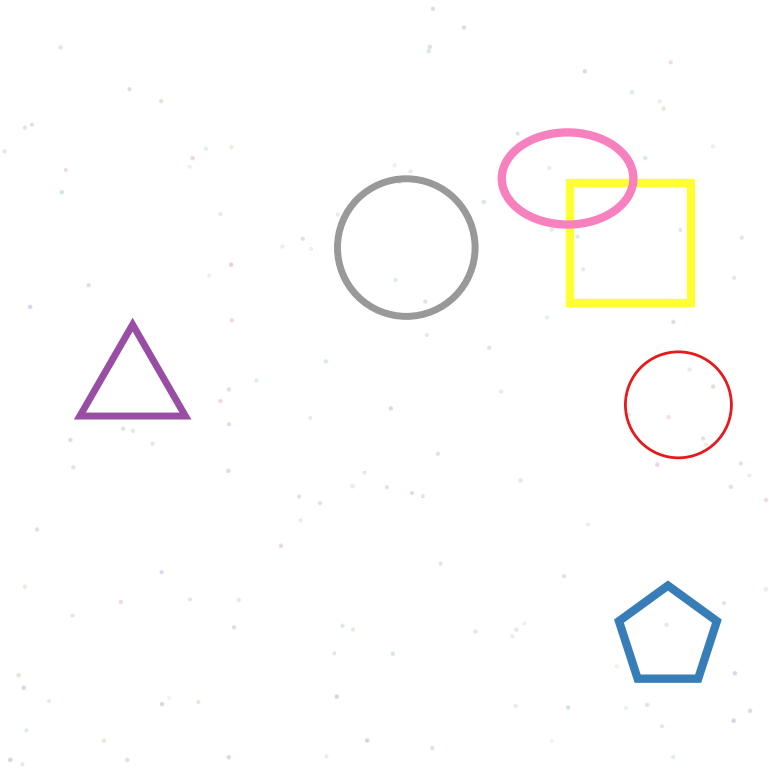[{"shape": "circle", "thickness": 1, "radius": 0.34, "center": [0.881, 0.474]}, {"shape": "pentagon", "thickness": 3, "radius": 0.33, "center": [0.867, 0.173]}, {"shape": "triangle", "thickness": 2.5, "radius": 0.4, "center": [0.172, 0.499]}, {"shape": "square", "thickness": 3, "radius": 0.39, "center": [0.819, 0.684]}, {"shape": "oval", "thickness": 3, "radius": 0.43, "center": [0.737, 0.768]}, {"shape": "circle", "thickness": 2.5, "radius": 0.45, "center": [0.528, 0.678]}]